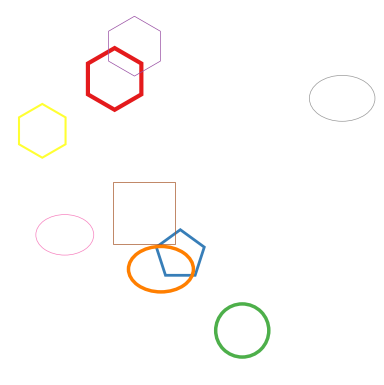[{"shape": "hexagon", "thickness": 3, "radius": 0.4, "center": [0.298, 0.795]}, {"shape": "pentagon", "thickness": 2, "radius": 0.33, "center": [0.468, 0.338]}, {"shape": "circle", "thickness": 2.5, "radius": 0.34, "center": [0.629, 0.142]}, {"shape": "hexagon", "thickness": 0.5, "radius": 0.39, "center": [0.349, 0.88]}, {"shape": "oval", "thickness": 2.5, "radius": 0.42, "center": [0.418, 0.301]}, {"shape": "hexagon", "thickness": 1.5, "radius": 0.35, "center": [0.11, 0.66]}, {"shape": "square", "thickness": 0.5, "radius": 0.4, "center": [0.374, 0.447]}, {"shape": "oval", "thickness": 0.5, "radius": 0.38, "center": [0.168, 0.39]}, {"shape": "oval", "thickness": 0.5, "radius": 0.43, "center": [0.889, 0.745]}]